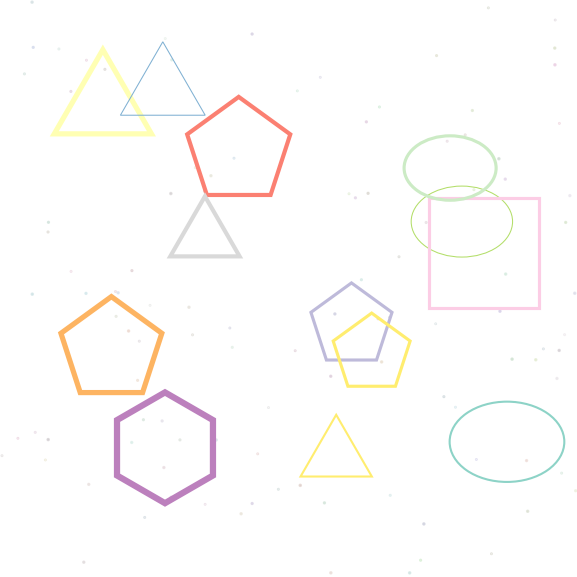[{"shape": "oval", "thickness": 1, "radius": 0.5, "center": [0.878, 0.234]}, {"shape": "triangle", "thickness": 2.5, "radius": 0.49, "center": [0.178, 0.816]}, {"shape": "pentagon", "thickness": 1.5, "radius": 0.37, "center": [0.609, 0.435]}, {"shape": "pentagon", "thickness": 2, "radius": 0.47, "center": [0.413, 0.737]}, {"shape": "triangle", "thickness": 0.5, "radius": 0.42, "center": [0.282, 0.842]}, {"shape": "pentagon", "thickness": 2.5, "radius": 0.46, "center": [0.193, 0.394]}, {"shape": "oval", "thickness": 0.5, "radius": 0.44, "center": [0.8, 0.615]}, {"shape": "square", "thickness": 1.5, "radius": 0.48, "center": [0.838, 0.561]}, {"shape": "triangle", "thickness": 2, "radius": 0.35, "center": [0.355, 0.59]}, {"shape": "hexagon", "thickness": 3, "radius": 0.48, "center": [0.286, 0.224]}, {"shape": "oval", "thickness": 1.5, "radius": 0.4, "center": [0.779, 0.708]}, {"shape": "pentagon", "thickness": 1.5, "radius": 0.35, "center": [0.644, 0.387]}, {"shape": "triangle", "thickness": 1, "radius": 0.36, "center": [0.582, 0.21]}]